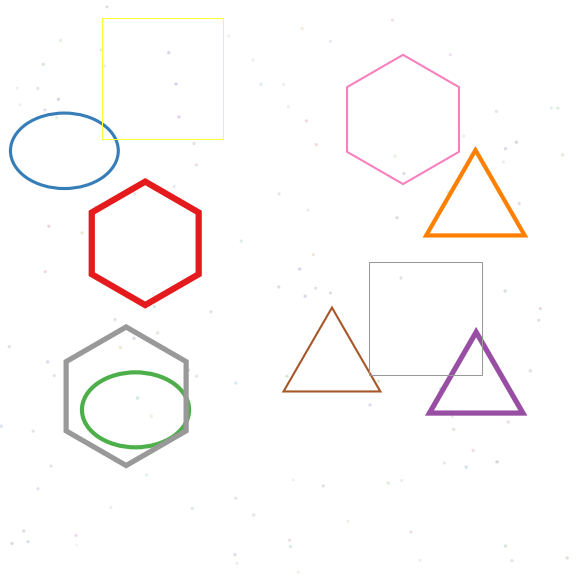[{"shape": "hexagon", "thickness": 3, "radius": 0.53, "center": [0.251, 0.578]}, {"shape": "oval", "thickness": 1.5, "radius": 0.47, "center": [0.111, 0.738]}, {"shape": "oval", "thickness": 2, "radius": 0.46, "center": [0.235, 0.289]}, {"shape": "triangle", "thickness": 2.5, "radius": 0.47, "center": [0.825, 0.331]}, {"shape": "triangle", "thickness": 2, "radius": 0.49, "center": [0.823, 0.641]}, {"shape": "square", "thickness": 0.5, "radius": 0.52, "center": [0.281, 0.863]}, {"shape": "triangle", "thickness": 1, "radius": 0.48, "center": [0.575, 0.37]}, {"shape": "hexagon", "thickness": 1, "radius": 0.56, "center": [0.698, 0.792]}, {"shape": "square", "thickness": 0.5, "radius": 0.49, "center": [0.736, 0.447]}, {"shape": "hexagon", "thickness": 2.5, "radius": 0.6, "center": [0.218, 0.313]}]